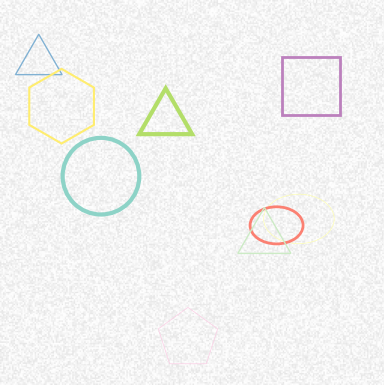[{"shape": "circle", "thickness": 3, "radius": 0.5, "center": [0.262, 0.542]}, {"shape": "oval", "thickness": 0.5, "radius": 0.46, "center": [0.776, 0.431]}, {"shape": "oval", "thickness": 2, "radius": 0.34, "center": [0.718, 0.415]}, {"shape": "triangle", "thickness": 1, "radius": 0.35, "center": [0.101, 0.841]}, {"shape": "triangle", "thickness": 3, "radius": 0.4, "center": [0.43, 0.691]}, {"shape": "pentagon", "thickness": 0.5, "radius": 0.41, "center": [0.488, 0.121]}, {"shape": "square", "thickness": 2, "radius": 0.37, "center": [0.808, 0.777]}, {"shape": "triangle", "thickness": 1, "radius": 0.4, "center": [0.687, 0.382]}, {"shape": "hexagon", "thickness": 1.5, "radius": 0.48, "center": [0.16, 0.724]}]